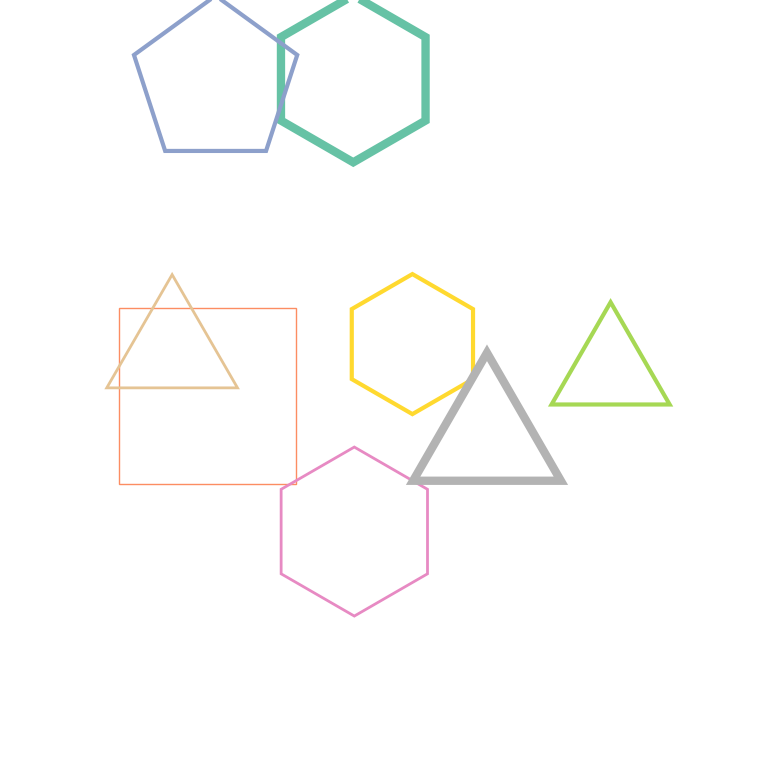[{"shape": "hexagon", "thickness": 3, "radius": 0.54, "center": [0.459, 0.898]}, {"shape": "square", "thickness": 0.5, "radius": 0.57, "center": [0.27, 0.485]}, {"shape": "pentagon", "thickness": 1.5, "radius": 0.56, "center": [0.28, 0.894]}, {"shape": "hexagon", "thickness": 1, "radius": 0.55, "center": [0.46, 0.31]}, {"shape": "triangle", "thickness": 1.5, "radius": 0.44, "center": [0.793, 0.519]}, {"shape": "hexagon", "thickness": 1.5, "radius": 0.45, "center": [0.536, 0.553]}, {"shape": "triangle", "thickness": 1, "radius": 0.49, "center": [0.224, 0.545]}, {"shape": "triangle", "thickness": 3, "radius": 0.55, "center": [0.632, 0.431]}]